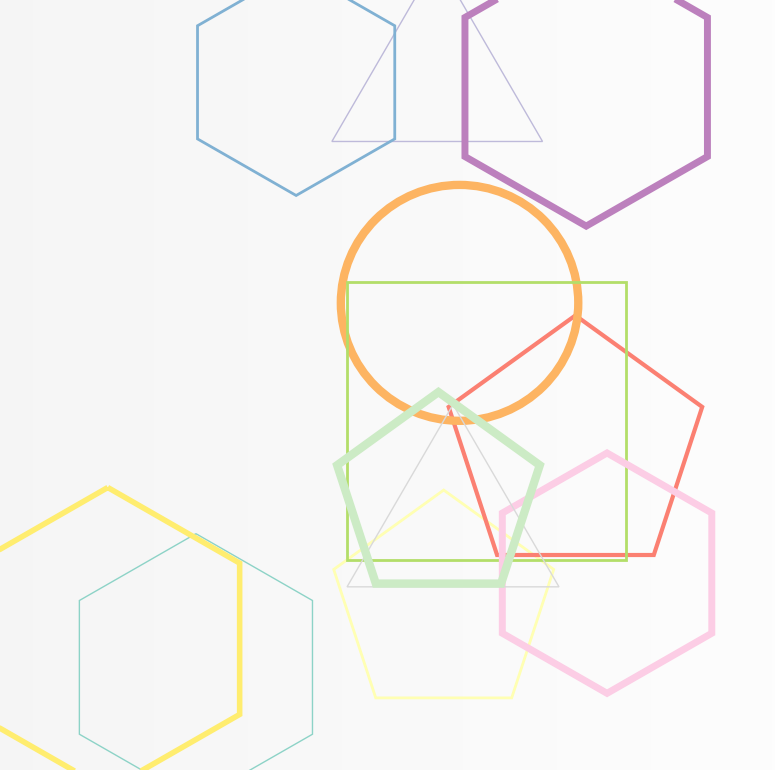[{"shape": "hexagon", "thickness": 0.5, "radius": 0.87, "center": [0.253, 0.133]}, {"shape": "pentagon", "thickness": 1, "radius": 0.75, "center": [0.573, 0.214]}, {"shape": "triangle", "thickness": 0.5, "radius": 0.78, "center": [0.564, 0.895]}, {"shape": "pentagon", "thickness": 1.5, "radius": 0.86, "center": [0.742, 0.418]}, {"shape": "hexagon", "thickness": 1, "radius": 0.73, "center": [0.382, 0.893]}, {"shape": "circle", "thickness": 3, "radius": 0.77, "center": [0.593, 0.607]}, {"shape": "square", "thickness": 1, "radius": 0.9, "center": [0.628, 0.453]}, {"shape": "hexagon", "thickness": 2.5, "radius": 0.78, "center": [0.783, 0.256]}, {"shape": "triangle", "thickness": 0.5, "radius": 0.79, "center": [0.585, 0.317]}, {"shape": "hexagon", "thickness": 2.5, "radius": 0.9, "center": [0.756, 0.887]}, {"shape": "pentagon", "thickness": 3, "radius": 0.69, "center": [0.566, 0.353]}, {"shape": "hexagon", "thickness": 2, "radius": 0.98, "center": [0.139, 0.17]}]